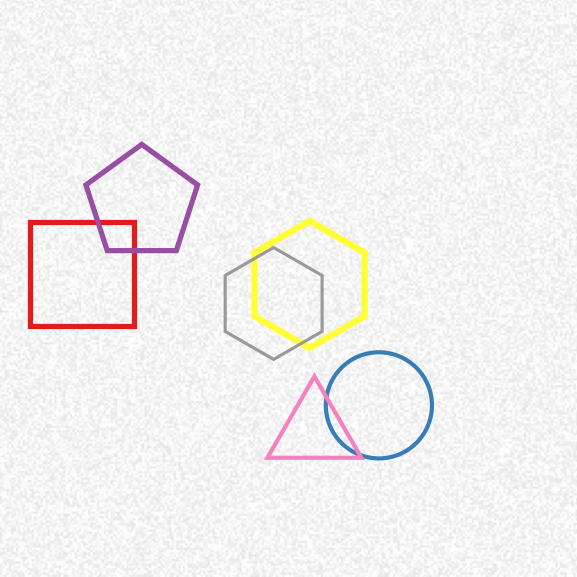[{"shape": "square", "thickness": 2.5, "radius": 0.45, "center": [0.142, 0.525]}, {"shape": "circle", "thickness": 2, "radius": 0.46, "center": [0.656, 0.297]}, {"shape": "pentagon", "thickness": 2.5, "radius": 0.51, "center": [0.245, 0.647]}, {"shape": "hexagon", "thickness": 3, "radius": 0.55, "center": [0.536, 0.507]}, {"shape": "triangle", "thickness": 2, "radius": 0.47, "center": [0.544, 0.253]}, {"shape": "hexagon", "thickness": 1.5, "radius": 0.48, "center": [0.474, 0.474]}]